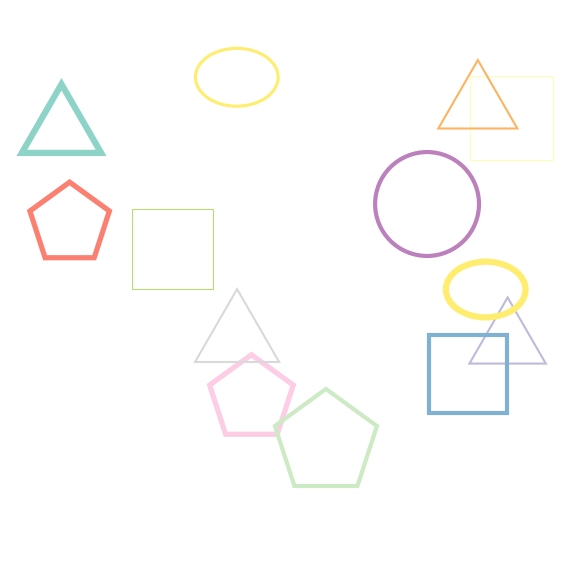[{"shape": "triangle", "thickness": 3, "radius": 0.4, "center": [0.106, 0.774]}, {"shape": "square", "thickness": 0.5, "radius": 0.36, "center": [0.886, 0.795]}, {"shape": "triangle", "thickness": 1, "radius": 0.38, "center": [0.879, 0.408]}, {"shape": "pentagon", "thickness": 2.5, "radius": 0.36, "center": [0.121, 0.611]}, {"shape": "square", "thickness": 2, "radius": 0.34, "center": [0.811, 0.352]}, {"shape": "triangle", "thickness": 1, "radius": 0.4, "center": [0.827, 0.816]}, {"shape": "square", "thickness": 0.5, "radius": 0.35, "center": [0.299, 0.568]}, {"shape": "pentagon", "thickness": 2.5, "radius": 0.38, "center": [0.435, 0.309]}, {"shape": "triangle", "thickness": 1, "radius": 0.42, "center": [0.411, 0.414]}, {"shape": "circle", "thickness": 2, "radius": 0.45, "center": [0.739, 0.646]}, {"shape": "pentagon", "thickness": 2, "radius": 0.46, "center": [0.564, 0.233]}, {"shape": "oval", "thickness": 3, "radius": 0.34, "center": [0.841, 0.498]}, {"shape": "oval", "thickness": 1.5, "radius": 0.36, "center": [0.41, 0.865]}]